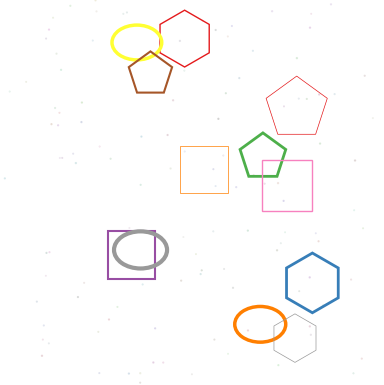[{"shape": "pentagon", "thickness": 0.5, "radius": 0.42, "center": [0.771, 0.719]}, {"shape": "hexagon", "thickness": 1, "radius": 0.37, "center": [0.48, 0.9]}, {"shape": "hexagon", "thickness": 2, "radius": 0.39, "center": [0.811, 0.265]}, {"shape": "pentagon", "thickness": 2, "radius": 0.31, "center": [0.683, 0.592]}, {"shape": "square", "thickness": 1.5, "radius": 0.31, "center": [0.341, 0.338]}, {"shape": "square", "thickness": 0.5, "radius": 0.31, "center": [0.529, 0.56]}, {"shape": "oval", "thickness": 2.5, "radius": 0.33, "center": [0.676, 0.158]}, {"shape": "oval", "thickness": 2.5, "radius": 0.32, "center": [0.355, 0.89]}, {"shape": "pentagon", "thickness": 1.5, "radius": 0.3, "center": [0.391, 0.807]}, {"shape": "square", "thickness": 1, "radius": 0.33, "center": [0.746, 0.518]}, {"shape": "oval", "thickness": 3, "radius": 0.34, "center": [0.365, 0.351]}, {"shape": "hexagon", "thickness": 0.5, "radius": 0.32, "center": [0.766, 0.122]}]